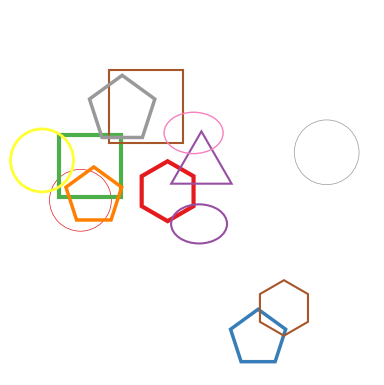[{"shape": "hexagon", "thickness": 3, "radius": 0.39, "center": [0.435, 0.503]}, {"shape": "circle", "thickness": 0.5, "radius": 0.4, "center": [0.209, 0.48]}, {"shape": "pentagon", "thickness": 2.5, "radius": 0.38, "center": [0.67, 0.121]}, {"shape": "square", "thickness": 3, "radius": 0.41, "center": [0.234, 0.569]}, {"shape": "triangle", "thickness": 1.5, "radius": 0.45, "center": [0.523, 0.568]}, {"shape": "oval", "thickness": 1.5, "radius": 0.36, "center": [0.517, 0.418]}, {"shape": "pentagon", "thickness": 2.5, "radius": 0.38, "center": [0.244, 0.49]}, {"shape": "circle", "thickness": 2, "radius": 0.41, "center": [0.109, 0.583]}, {"shape": "square", "thickness": 1.5, "radius": 0.48, "center": [0.38, 0.724]}, {"shape": "hexagon", "thickness": 1.5, "radius": 0.36, "center": [0.738, 0.2]}, {"shape": "oval", "thickness": 1, "radius": 0.38, "center": [0.503, 0.655]}, {"shape": "circle", "thickness": 0.5, "radius": 0.42, "center": [0.849, 0.604]}, {"shape": "pentagon", "thickness": 2.5, "radius": 0.45, "center": [0.317, 0.715]}]